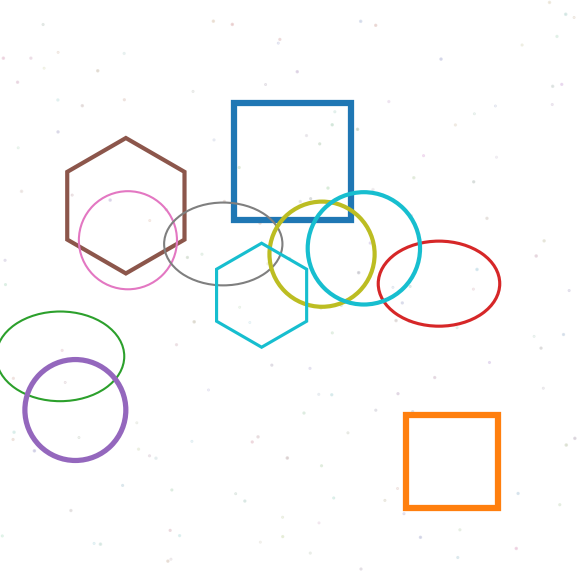[{"shape": "square", "thickness": 3, "radius": 0.51, "center": [0.507, 0.719]}, {"shape": "square", "thickness": 3, "radius": 0.4, "center": [0.783, 0.2]}, {"shape": "oval", "thickness": 1, "radius": 0.55, "center": [0.104, 0.382]}, {"shape": "oval", "thickness": 1.5, "radius": 0.53, "center": [0.76, 0.508]}, {"shape": "circle", "thickness": 2.5, "radius": 0.44, "center": [0.131, 0.289]}, {"shape": "hexagon", "thickness": 2, "radius": 0.59, "center": [0.218, 0.643]}, {"shape": "circle", "thickness": 1, "radius": 0.42, "center": [0.222, 0.583]}, {"shape": "oval", "thickness": 1, "radius": 0.51, "center": [0.387, 0.577]}, {"shape": "circle", "thickness": 2, "radius": 0.46, "center": [0.558, 0.559]}, {"shape": "hexagon", "thickness": 1.5, "radius": 0.45, "center": [0.453, 0.488]}, {"shape": "circle", "thickness": 2, "radius": 0.49, "center": [0.63, 0.569]}]